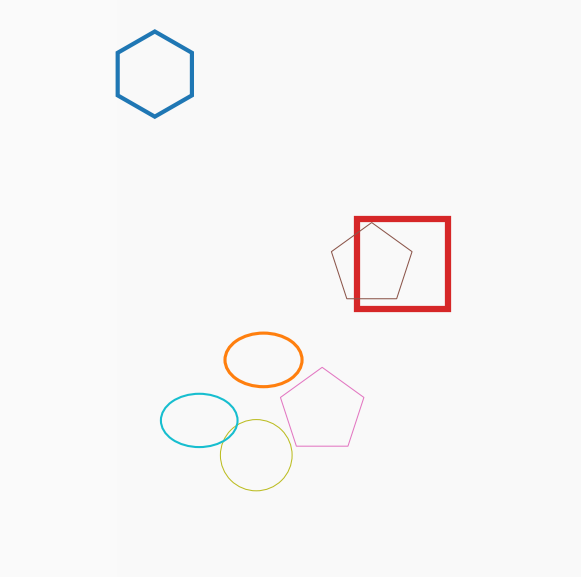[{"shape": "hexagon", "thickness": 2, "radius": 0.37, "center": [0.266, 0.871]}, {"shape": "oval", "thickness": 1.5, "radius": 0.33, "center": [0.453, 0.376]}, {"shape": "square", "thickness": 3, "radius": 0.39, "center": [0.692, 0.541]}, {"shape": "pentagon", "thickness": 0.5, "radius": 0.36, "center": [0.64, 0.541]}, {"shape": "pentagon", "thickness": 0.5, "radius": 0.38, "center": [0.554, 0.288]}, {"shape": "circle", "thickness": 0.5, "radius": 0.31, "center": [0.441, 0.211]}, {"shape": "oval", "thickness": 1, "radius": 0.33, "center": [0.343, 0.271]}]